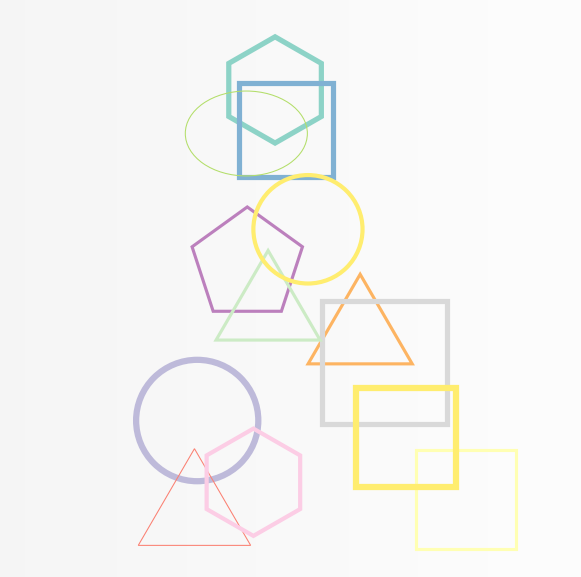[{"shape": "hexagon", "thickness": 2.5, "radius": 0.46, "center": [0.473, 0.843]}, {"shape": "square", "thickness": 1.5, "radius": 0.43, "center": [0.802, 0.134]}, {"shape": "circle", "thickness": 3, "radius": 0.53, "center": [0.339, 0.271]}, {"shape": "triangle", "thickness": 0.5, "radius": 0.56, "center": [0.335, 0.111]}, {"shape": "square", "thickness": 2.5, "radius": 0.41, "center": [0.492, 0.775]}, {"shape": "triangle", "thickness": 1.5, "radius": 0.52, "center": [0.62, 0.421]}, {"shape": "oval", "thickness": 0.5, "radius": 0.52, "center": [0.424, 0.768]}, {"shape": "hexagon", "thickness": 2, "radius": 0.46, "center": [0.436, 0.164]}, {"shape": "square", "thickness": 2.5, "radius": 0.54, "center": [0.662, 0.372]}, {"shape": "pentagon", "thickness": 1.5, "radius": 0.5, "center": [0.425, 0.541]}, {"shape": "triangle", "thickness": 1.5, "radius": 0.52, "center": [0.461, 0.462]}, {"shape": "square", "thickness": 3, "radius": 0.43, "center": [0.698, 0.241]}, {"shape": "circle", "thickness": 2, "radius": 0.47, "center": [0.53, 0.602]}]